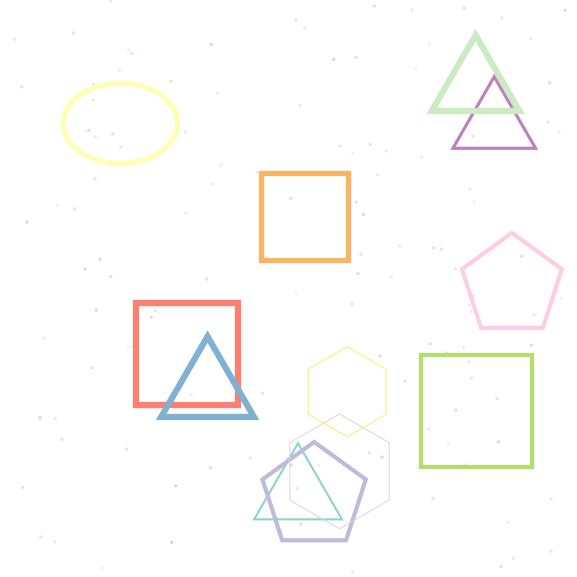[{"shape": "triangle", "thickness": 1, "radius": 0.44, "center": [0.516, 0.144]}, {"shape": "oval", "thickness": 2.5, "radius": 0.5, "center": [0.208, 0.786]}, {"shape": "pentagon", "thickness": 2, "radius": 0.47, "center": [0.544, 0.14]}, {"shape": "square", "thickness": 3, "radius": 0.44, "center": [0.323, 0.387]}, {"shape": "triangle", "thickness": 3, "radius": 0.46, "center": [0.359, 0.324]}, {"shape": "square", "thickness": 2.5, "radius": 0.38, "center": [0.527, 0.625]}, {"shape": "square", "thickness": 2, "radius": 0.48, "center": [0.825, 0.287]}, {"shape": "pentagon", "thickness": 2, "radius": 0.45, "center": [0.886, 0.505]}, {"shape": "hexagon", "thickness": 0.5, "radius": 0.5, "center": [0.588, 0.183]}, {"shape": "triangle", "thickness": 1.5, "radius": 0.41, "center": [0.856, 0.784]}, {"shape": "triangle", "thickness": 3, "radius": 0.44, "center": [0.823, 0.851]}, {"shape": "hexagon", "thickness": 0.5, "radius": 0.39, "center": [0.601, 0.321]}]